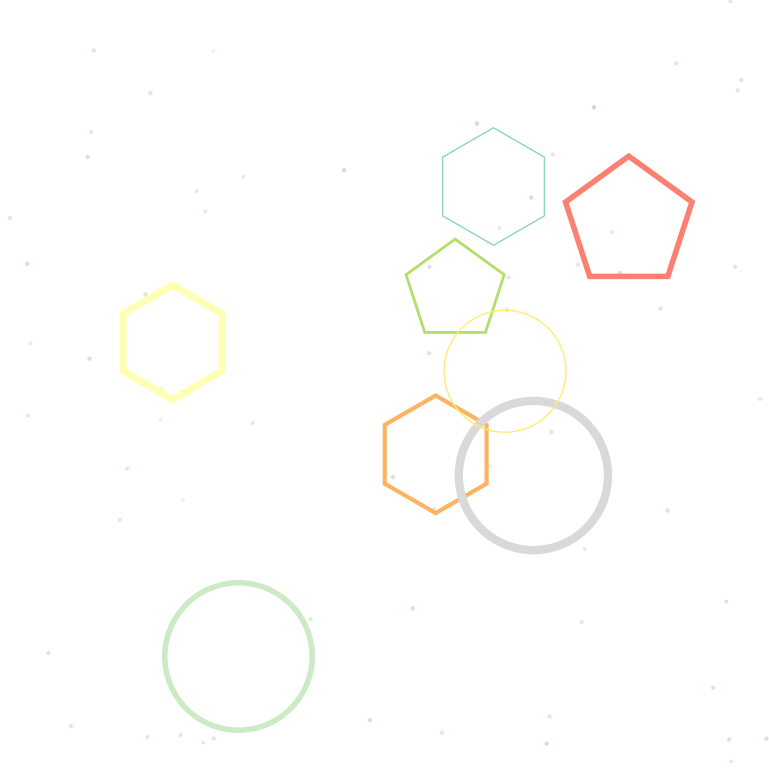[{"shape": "hexagon", "thickness": 0.5, "radius": 0.38, "center": [0.641, 0.758]}, {"shape": "hexagon", "thickness": 2.5, "radius": 0.37, "center": [0.224, 0.555]}, {"shape": "pentagon", "thickness": 2, "radius": 0.43, "center": [0.817, 0.711]}, {"shape": "hexagon", "thickness": 1.5, "radius": 0.38, "center": [0.566, 0.41]}, {"shape": "pentagon", "thickness": 1, "radius": 0.34, "center": [0.591, 0.622]}, {"shape": "circle", "thickness": 3, "radius": 0.48, "center": [0.693, 0.382]}, {"shape": "circle", "thickness": 2, "radius": 0.48, "center": [0.31, 0.147]}, {"shape": "circle", "thickness": 0.5, "radius": 0.4, "center": [0.656, 0.518]}]